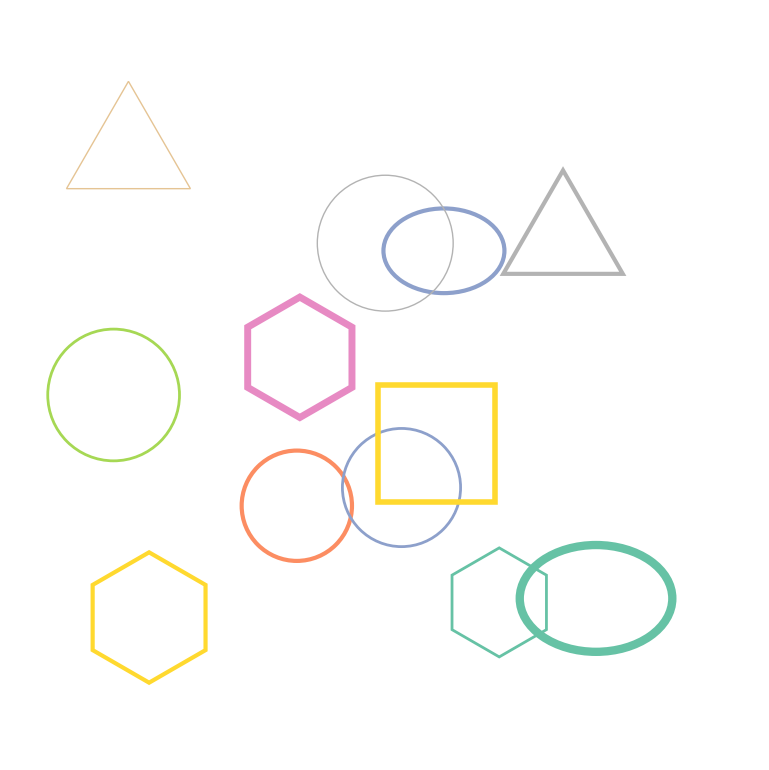[{"shape": "oval", "thickness": 3, "radius": 0.5, "center": [0.774, 0.223]}, {"shape": "hexagon", "thickness": 1, "radius": 0.35, "center": [0.648, 0.218]}, {"shape": "circle", "thickness": 1.5, "radius": 0.36, "center": [0.385, 0.343]}, {"shape": "circle", "thickness": 1, "radius": 0.38, "center": [0.521, 0.367]}, {"shape": "oval", "thickness": 1.5, "radius": 0.39, "center": [0.577, 0.674]}, {"shape": "hexagon", "thickness": 2.5, "radius": 0.39, "center": [0.389, 0.536]}, {"shape": "circle", "thickness": 1, "radius": 0.43, "center": [0.148, 0.487]}, {"shape": "hexagon", "thickness": 1.5, "radius": 0.42, "center": [0.194, 0.198]}, {"shape": "square", "thickness": 2, "radius": 0.38, "center": [0.567, 0.424]}, {"shape": "triangle", "thickness": 0.5, "radius": 0.46, "center": [0.167, 0.801]}, {"shape": "triangle", "thickness": 1.5, "radius": 0.45, "center": [0.731, 0.689]}, {"shape": "circle", "thickness": 0.5, "radius": 0.44, "center": [0.5, 0.684]}]